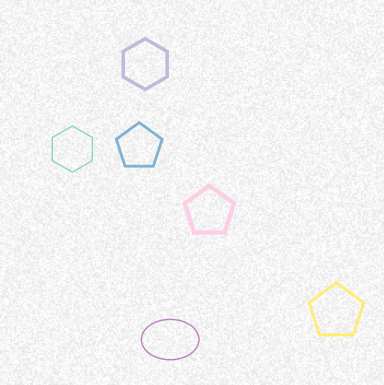[{"shape": "hexagon", "thickness": 1, "radius": 0.3, "center": [0.188, 0.613]}, {"shape": "hexagon", "thickness": 2.5, "radius": 0.33, "center": [0.377, 0.833]}, {"shape": "pentagon", "thickness": 2, "radius": 0.31, "center": [0.362, 0.619]}, {"shape": "pentagon", "thickness": 3, "radius": 0.34, "center": [0.544, 0.451]}, {"shape": "oval", "thickness": 1, "radius": 0.37, "center": [0.442, 0.118]}, {"shape": "pentagon", "thickness": 2, "radius": 0.37, "center": [0.874, 0.191]}]